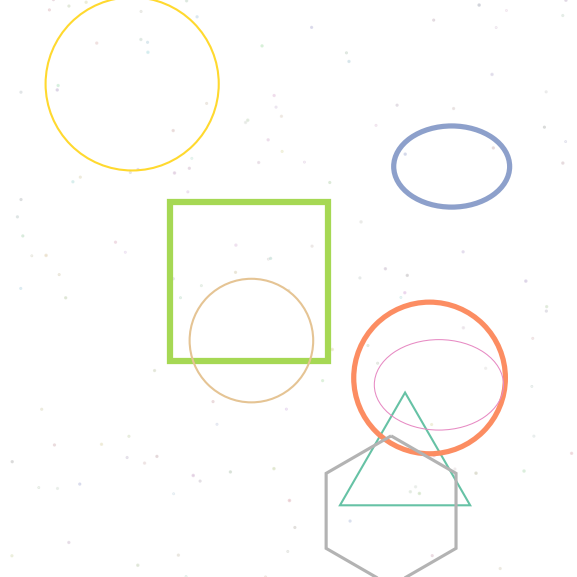[{"shape": "triangle", "thickness": 1, "radius": 0.65, "center": [0.701, 0.189]}, {"shape": "circle", "thickness": 2.5, "radius": 0.66, "center": [0.744, 0.345]}, {"shape": "oval", "thickness": 2.5, "radius": 0.5, "center": [0.782, 0.711]}, {"shape": "oval", "thickness": 0.5, "radius": 0.56, "center": [0.76, 0.333]}, {"shape": "square", "thickness": 3, "radius": 0.69, "center": [0.431, 0.512]}, {"shape": "circle", "thickness": 1, "radius": 0.75, "center": [0.229, 0.854]}, {"shape": "circle", "thickness": 1, "radius": 0.53, "center": [0.435, 0.409]}, {"shape": "hexagon", "thickness": 1.5, "radius": 0.65, "center": [0.677, 0.115]}]